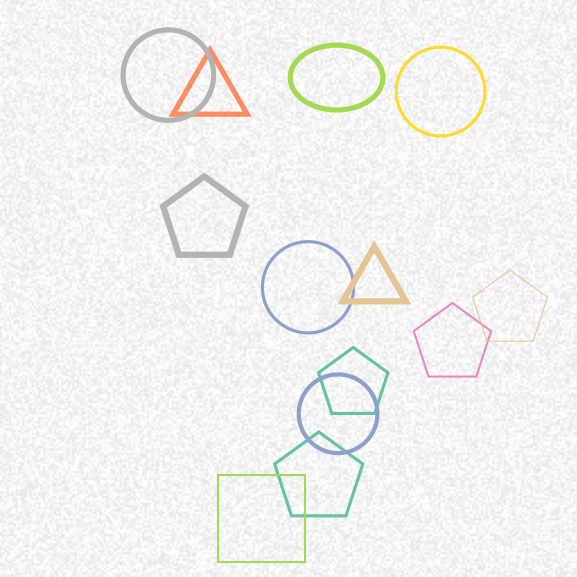[{"shape": "pentagon", "thickness": 1.5, "radius": 0.4, "center": [0.552, 0.171]}, {"shape": "pentagon", "thickness": 1.5, "radius": 0.32, "center": [0.612, 0.334]}, {"shape": "triangle", "thickness": 2.5, "radius": 0.37, "center": [0.364, 0.838]}, {"shape": "circle", "thickness": 1.5, "radius": 0.4, "center": [0.533, 0.502]}, {"shape": "circle", "thickness": 2, "radius": 0.34, "center": [0.585, 0.283]}, {"shape": "pentagon", "thickness": 1, "radius": 0.35, "center": [0.783, 0.404]}, {"shape": "square", "thickness": 1, "radius": 0.38, "center": [0.453, 0.102]}, {"shape": "oval", "thickness": 2.5, "radius": 0.4, "center": [0.583, 0.865]}, {"shape": "circle", "thickness": 1.5, "radius": 0.38, "center": [0.763, 0.841]}, {"shape": "pentagon", "thickness": 0.5, "radius": 0.34, "center": [0.883, 0.463]}, {"shape": "triangle", "thickness": 3, "radius": 0.32, "center": [0.648, 0.509]}, {"shape": "pentagon", "thickness": 3, "radius": 0.37, "center": [0.354, 0.619]}, {"shape": "circle", "thickness": 2.5, "radius": 0.39, "center": [0.292, 0.869]}]